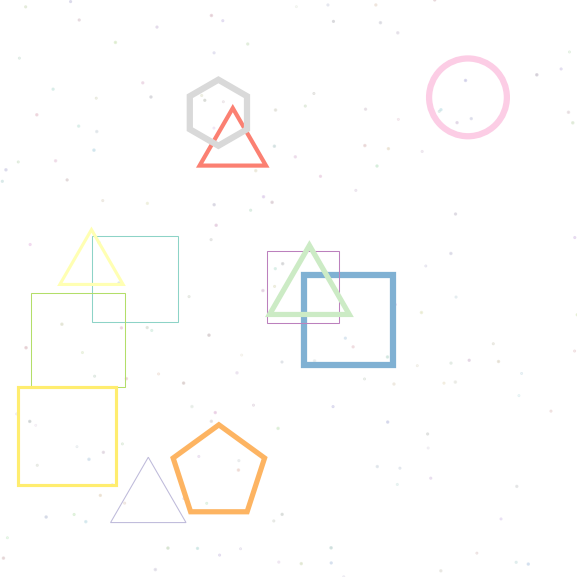[{"shape": "square", "thickness": 0.5, "radius": 0.37, "center": [0.234, 0.516]}, {"shape": "triangle", "thickness": 1.5, "radius": 0.32, "center": [0.158, 0.538]}, {"shape": "triangle", "thickness": 0.5, "radius": 0.38, "center": [0.257, 0.132]}, {"shape": "triangle", "thickness": 2, "radius": 0.33, "center": [0.403, 0.746]}, {"shape": "square", "thickness": 3, "radius": 0.39, "center": [0.603, 0.445]}, {"shape": "pentagon", "thickness": 2.5, "radius": 0.42, "center": [0.379, 0.18]}, {"shape": "square", "thickness": 0.5, "radius": 0.41, "center": [0.134, 0.41]}, {"shape": "circle", "thickness": 3, "radius": 0.34, "center": [0.81, 0.831]}, {"shape": "hexagon", "thickness": 3, "radius": 0.29, "center": [0.378, 0.804]}, {"shape": "square", "thickness": 0.5, "radius": 0.31, "center": [0.525, 0.502]}, {"shape": "triangle", "thickness": 2.5, "radius": 0.4, "center": [0.536, 0.494]}, {"shape": "square", "thickness": 1.5, "radius": 0.42, "center": [0.116, 0.244]}]